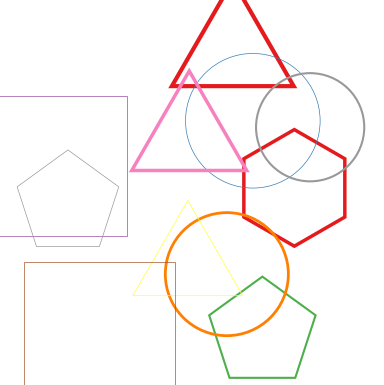[{"shape": "triangle", "thickness": 3, "radius": 0.91, "center": [0.605, 0.868]}, {"shape": "hexagon", "thickness": 2.5, "radius": 0.76, "center": [0.765, 0.512]}, {"shape": "circle", "thickness": 0.5, "radius": 0.87, "center": [0.657, 0.686]}, {"shape": "pentagon", "thickness": 1.5, "radius": 0.73, "center": [0.682, 0.136]}, {"shape": "square", "thickness": 0.5, "radius": 0.9, "center": [0.15, 0.569]}, {"shape": "circle", "thickness": 2, "radius": 0.8, "center": [0.589, 0.288]}, {"shape": "triangle", "thickness": 0.5, "radius": 0.82, "center": [0.488, 0.314]}, {"shape": "square", "thickness": 0.5, "radius": 0.98, "center": [0.259, 0.123]}, {"shape": "triangle", "thickness": 2.5, "radius": 0.86, "center": [0.492, 0.643]}, {"shape": "pentagon", "thickness": 0.5, "radius": 0.69, "center": [0.176, 0.472]}, {"shape": "circle", "thickness": 1.5, "radius": 0.7, "center": [0.806, 0.669]}]